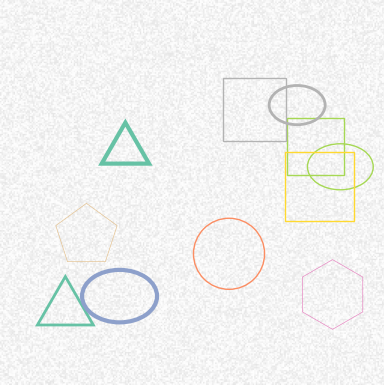[{"shape": "triangle", "thickness": 3, "radius": 0.35, "center": [0.326, 0.61]}, {"shape": "triangle", "thickness": 2, "radius": 0.42, "center": [0.17, 0.198]}, {"shape": "circle", "thickness": 1, "radius": 0.46, "center": [0.595, 0.341]}, {"shape": "oval", "thickness": 3, "radius": 0.49, "center": [0.311, 0.231]}, {"shape": "hexagon", "thickness": 0.5, "radius": 0.45, "center": [0.864, 0.235]}, {"shape": "square", "thickness": 1, "radius": 0.37, "center": [0.82, 0.619]}, {"shape": "oval", "thickness": 1, "radius": 0.43, "center": [0.884, 0.567]}, {"shape": "square", "thickness": 1, "radius": 0.44, "center": [0.83, 0.515]}, {"shape": "pentagon", "thickness": 0.5, "radius": 0.42, "center": [0.225, 0.388]}, {"shape": "oval", "thickness": 2, "radius": 0.36, "center": [0.772, 0.727]}, {"shape": "square", "thickness": 1, "radius": 0.41, "center": [0.661, 0.715]}]